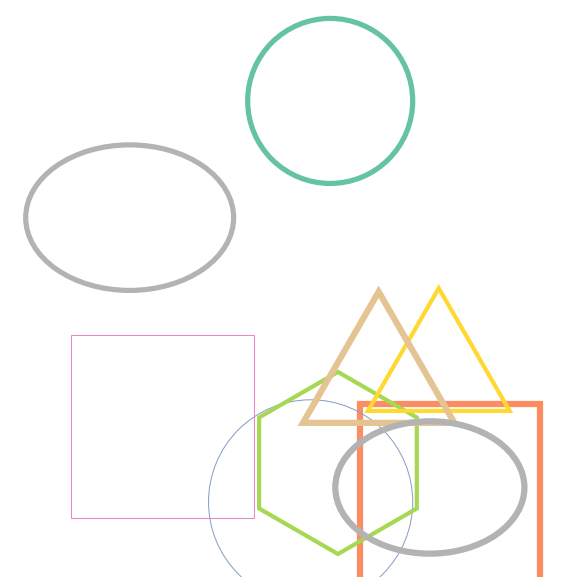[{"shape": "circle", "thickness": 2.5, "radius": 0.71, "center": [0.572, 0.824]}, {"shape": "square", "thickness": 3, "radius": 0.78, "center": [0.779, 0.144]}, {"shape": "circle", "thickness": 0.5, "radius": 0.88, "center": [0.538, 0.13]}, {"shape": "square", "thickness": 0.5, "radius": 0.79, "center": [0.281, 0.26]}, {"shape": "hexagon", "thickness": 2, "radius": 0.79, "center": [0.585, 0.197]}, {"shape": "triangle", "thickness": 2, "radius": 0.71, "center": [0.76, 0.358]}, {"shape": "triangle", "thickness": 3, "radius": 0.76, "center": [0.656, 0.343]}, {"shape": "oval", "thickness": 2.5, "radius": 0.9, "center": [0.225, 0.622]}, {"shape": "oval", "thickness": 3, "radius": 0.82, "center": [0.744, 0.155]}]